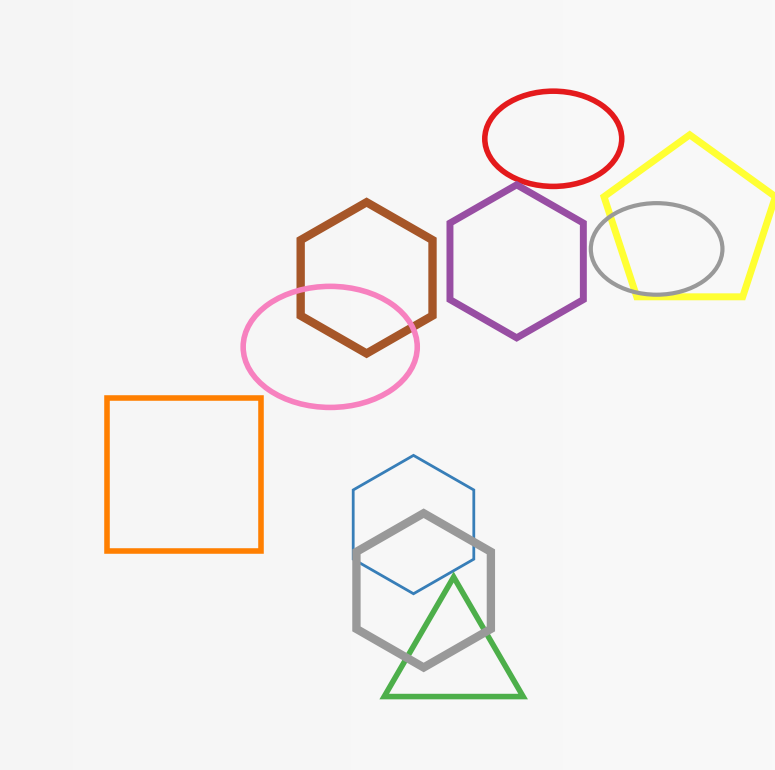[{"shape": "oval", "thickness": 2, "radius": 0.44, "center": [0.714, 0.82]}, {"shape": "hexagon", "thickness": 1, "radius": 0.45, "center": [0.534, 0.319]}, {"shape": "triangle", "thickness": 2, "radius": 0.52, "center": [0.585, 0.147]}, {"shape": "hexagon", "thickness": 2.5, "radius": 0.5, "center": [0.667, 0.661]}, {"shape": "square", "thickness": 2, "radius": 0.5, "center": [0.237, 0.383]}, {"shape": "pentagon", "thickness": 2.5, "radius": 0.58, "center": [0.89, 0.709]}, {"shape": "hexagon", "thickness": 3, "radius": 0.49, "center": [0.473, 0.639]}, {"shape": "oval", "thickness": 2, "radius": 0.56, "center": [0.426, 0.549]}, {"shape": "hexagon", "thickness": 3, "radius": 0.5, "center": [0.547, 0.233]}, {"shape": "oval", "thickness": 1.5, "radius": 0.42, "center": [0.847, 0.677]}]